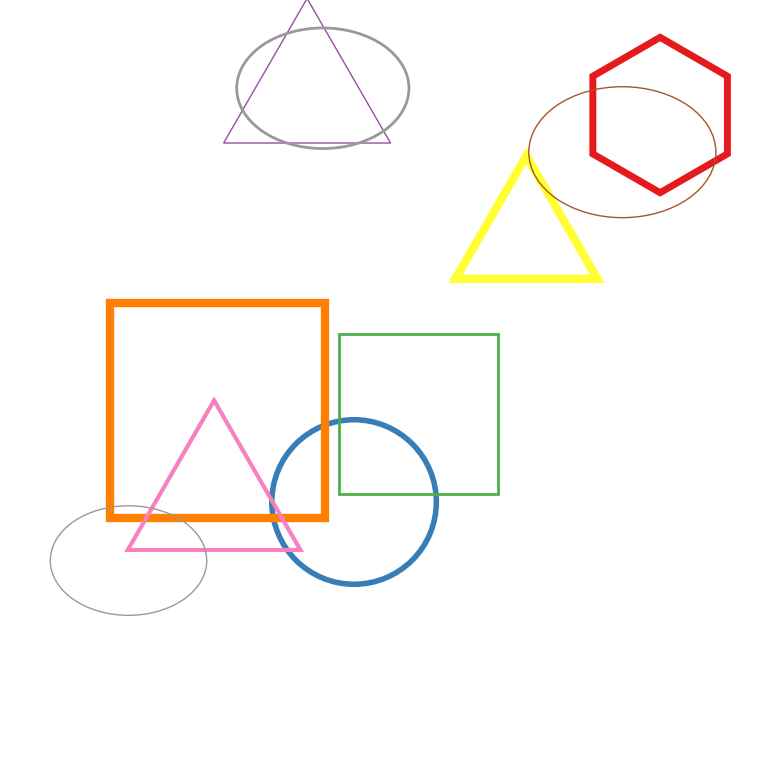[{"shape": "hexagon", "thickness": 2.5, "radius": 0.5, "center": [0.857, 0.851]}, {"shape": "circle", "thickness": 2, "radius": 0.53, "center": [0.46, 0.348]}, {"shape": "square", "thickness": 1, "radius": 0.52, "center": [0.544, 0.462]}, {"shape": "triangle", "thickness": 0.5, "radius": 0.63, "center": [0.399, 0.877]}, {"shape": "square", "thickness": 3, "radius": 0.7, "center": [0.282, 0.467]}, {"shape": "triangle", "thickness": 3, "radius": 0.53, "center": [0.684, 0.691]}, {"shape": "oval", "thickness": 0.5, "radius": 0.61, "center": [0.808, 0.802]}, {"shape": "triangle", "thickness": 1.5, "radius": 0.65, "center": [0.278, 0.35]}, {"shape": "oval", "thickness": 1, "radius": 0.56, "center": [0.419, 0.885]}, {"shape": "oval", "thickness": 0.5, "radius": 0.51, "center": [0.167, 0.272]}]